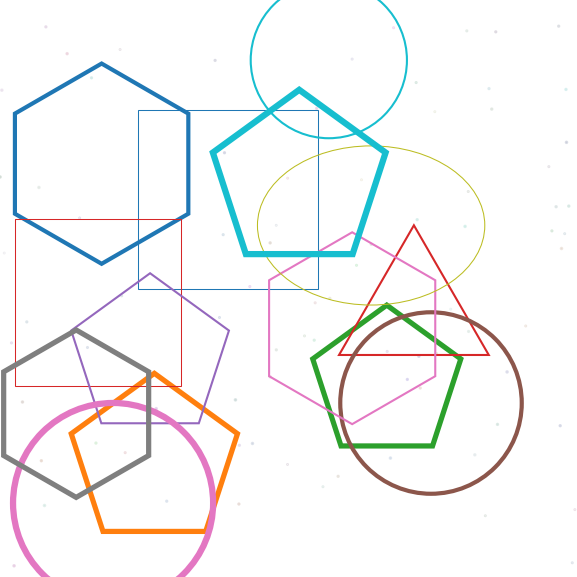[{"shape": "hexagon", "thickness": 2, "radius": 0.87, "center": [0.176, 0.716]}, {"shape": "square", "thickness": 0.5, "radius": 0.78, "center": [0.395, 0.653]}, {"shape": "pentagon", "thickness": 2.5, "radius": 0.76, "center": [0.267, 0.201]}, {"shape": "pentagon", "thickness": 2.5, "radius": 0.67, "center": [0.67, 0.336]}, {"shape": "square", "thickness": 0.5, "radius": 0.72, "center": [0.17, 0.475]}, {"shape": "triangle", "thickness": 1, "radius": 0.75, "center": [0.717, 0.459]}, {"shape": "pentagon", "thickness": 1, "radius": 0.72, "center": [0.26, 0.382]}, {"shape": "circle", "thickness": 2, "radius": 0.79, "center": [0.746, 0.301]}, {"shape": "hexagon", "thickness": 1, "radius": 0.83, "center": [0.61, 0.431]}, {"shape": "circle", "thickness": 3, "radius": 0.87, "center": [0.196, 0.128]}, {"shape": "hexagon", "thickness": 2.5, "radius": 0.72, "center": [0.132, 0.283]}, {"shape": "oval", "thickness": 0.5, "radius": 0.98, "center": [0.643, 0.609]}, {"shape": "pentagon", "thickness": 3, "radius": 0.79, "center": [0.518, 0.686]}, {"shape": "circle", "thickness": 1, "radius": 0.68, "center": [0.569, 0.895]}]